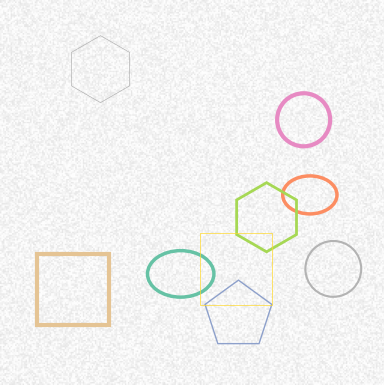[{"shape": "oval", "thickness": 2.5, "radius": 0.43, "center": [0.469, 0.289]}, {"shape": "oval", "thickness": 2.5, "radius": 0.35, "center": [0.805, 0.494]}, {"shape": "pentagon", "thickness": 1, "radius": 0.46, "center": [0.619, 0.181]}, {"shape": "circle", "thickness": 3, "radius": 0.34, "center": [0.789, 0.689]}, {"shape": "hexagon", "thickness": 2, "radius": 0.45, "center": [0.692, 0.436]}, {"shape": "square", "thickness": 0.5, "radius": 0.47, "center": [0.613, 0.301]}, {"shape": "square", "thickness": 3, "radius": 0.46, "center": [0.19, 0.247]}, {"shape": "circle", "thickness": 1.5, "radius": 0.36, "center": [0.866, 0.302]}, {"shape": "hexagon", "thickness": 0.5, "radius": 0.44, "center": [0.261, 0.82]}]